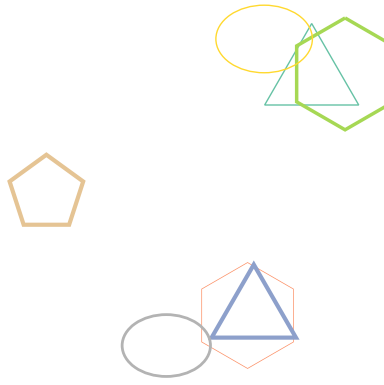[{"shape": "triangle", "thickness": 1, "radius": 0.71, "center": [0.81, 0.798]}, {"shape": "hexagon", "thickness": 0.5, "radius": 0.69, "center": [0.643, 0.181]}, {"shape": "triangle", "thickness": 3, "radius": 0.63, "center": [0.659, 0.186]}, {"shape": "hexagon", "thickness": 2.5, "radius": 0.73, "center": [0.896, 0.808]}, {"shape": "oval", "thickness": 1, "radius": 0.63, "center": [0.686, 0.899]}, {"shape": "pentagon", "thickness": 3, "radius": 0.5, "center": [0.121, 0.498]}, {"shape": "oval", "thickness": 2, "radius": 0.57, "center": [0.432, 0.103]}]